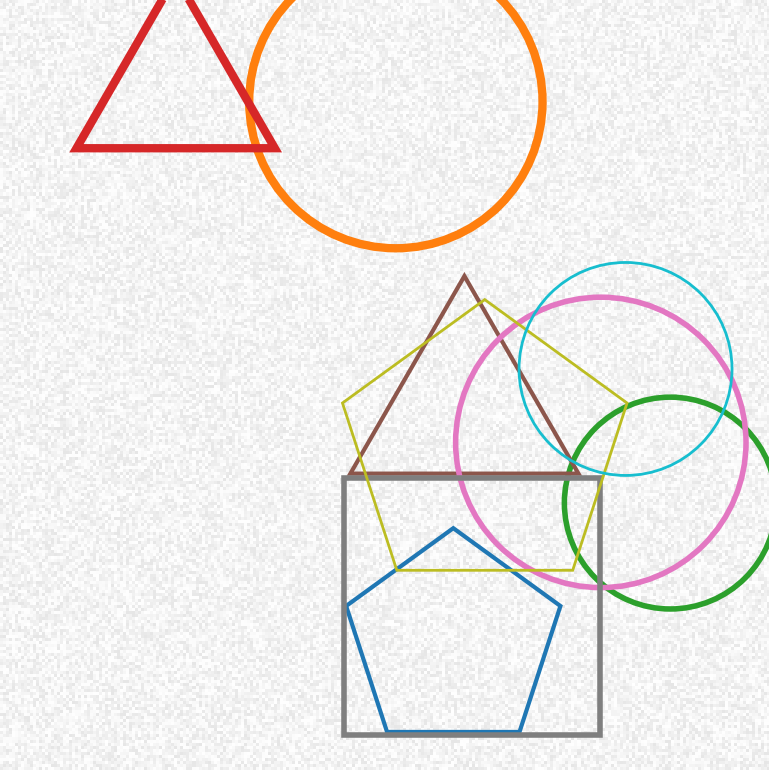[{"shape": "pentagon", "thickness": 1.5, "radius": 0.73, "center": [0.589, 0.168]}, {"shape": "circle", "thickness": 3, "radius": 0.95, "center": [0.514, 0.868]}, {"shape": "circle", "thickness": 2, "radius": 0.69, "center": [0.871, 0.347]}, {"shape": "triangle", "thickness": 3, "radius": 0.74, "center": [0.228, 0.882]}, {"shape": "triangle", "thickness": 1.5, "radius": 0.86, "center": [0.603, 0.47]}, {"shape": "circle", "thickness": 2, "radius": 0.94, "center": [0.78, 0.425]}, {"shape": "square", "thickness": 2, "radius": 0.83, "center": [0.613, 0.213]}, {"shape": "pentagon", "thickness": 1, "radius": 0.97, "center": [0.63, 0.417]}, {"shape": "circle", "thickness": 1, "radius": 0.69, "center": [0.812, 0.521]}]